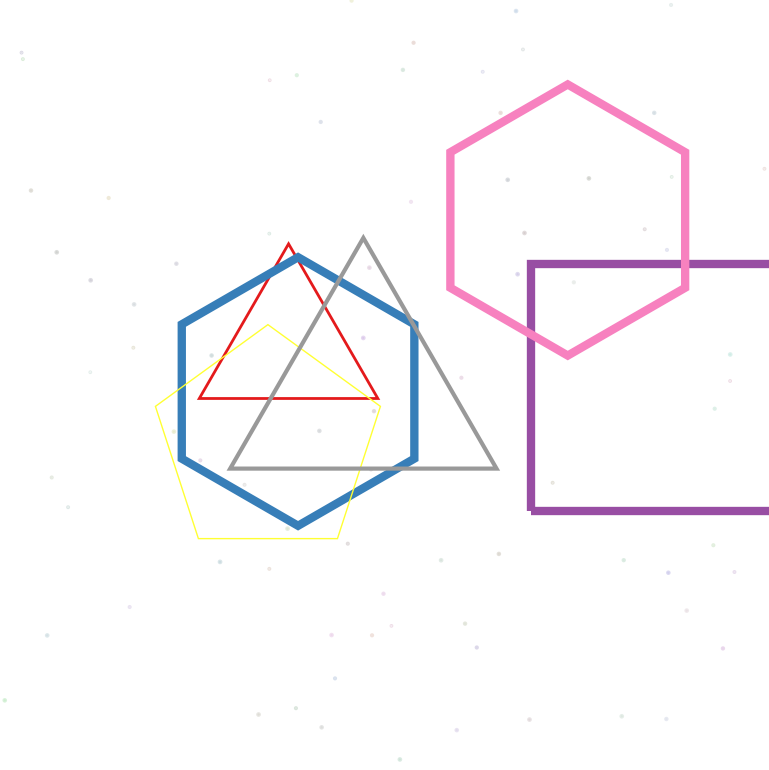[{"shape": "triangle", "thickness": 1, "radius": 0.67, "center": [0.375, 0.549]}, {"shape": "hexagon", "thickness": 3, "radius": 0.87, "center": [0.387, 0.492]}, {"shape": "square", "thickness": 3, "radius": 0.8, "center": [0.851, 0.497]}, {"shape": "pentagon", "thickness": 0.5, "radius": 0.77, "center": [0.348, 0.425]}, {"shape": "hexagon", "thickness": 3, "radius": 0.88, "center": [0.737, 0.714]}, {"shape": "triangle", "thickness": 1.5, "radius": 1.0, "center": [0.472, 0.491]}]